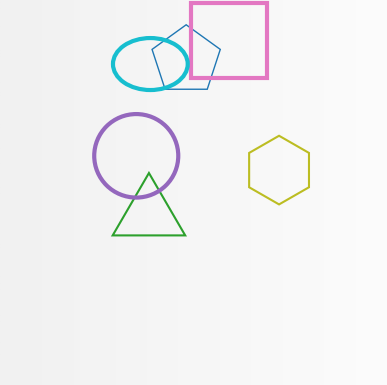[{"shape": "pentagon", "thickness": 1, "radius": 0.46, "center": [0.48, 0.843]}, {"shape": "triangle", "thickness": 1.5, "radius": 0.54, "center": [0.384, 0.443]}, {"shape": "circle", "thickness": 3, "radius": 0.54, "center": [0.352, 0.595]}, {"shape": "square", "thickness": 3, "radius": 0.49, "center": [0.592, 0.895]}, {"shape": "hexagon", "thickness": 1.5, "radius": 0.45, "center": [0.72, 0.558]}, {"shape": "oval", "thickness": 3, "radius": 0.48, "center": [0.388, 0.834]}]